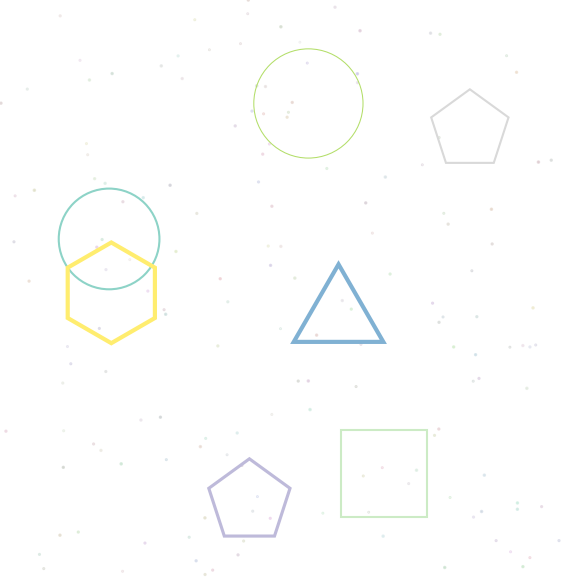[{"shape": "circle", "thickness": 1, "radius": 0.44, "center": [0.189, 0.585]}, {"shape": "pentagon", "thickness": 1.5, "radius": 0.37, "center": [0.432, 0.131]}, {"shape": "triangle", "thickness": 2, "radius": 0.45, "center": [0.586, 0.452]}, {"shape": "circle", "thickness": 0.5, "radius": 0.47, "center": [0.534, 0.82]}, {"shape": "pentagon", "thickness": 1, "radius": 0.35, "center": [0.814, 0.774]}, {"shape": "square", "thickness": 1, "radius": 0.37, "center": [0.665, 0.179]}, {"shape": "hexagon", "thickness": 2, "radius": 0.44, "center": [0.193, 0.492]}]